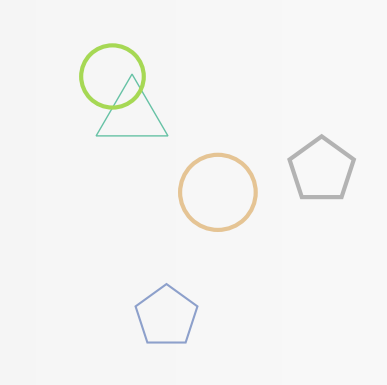[{"shape": "triangle", "thickness": 1, "radius": 0.54, "center": [0.341, 0.701]}, {"shape": "pentagon", "thickness": 1.5, "radius": 0.42, "center": [0.43, 0.178]}, {"shape": "circle", "thickness": 3, "radius": 0.4, "center": [0.29, 0.801]}, {"shape": "circle", "thickness": 3, "radius": 0.49, "center": [0.562, 0.5]}, {"shape": "pentagon", "thickness": 3, "radius": 0.44, "center": [0.83, 0.559]}]